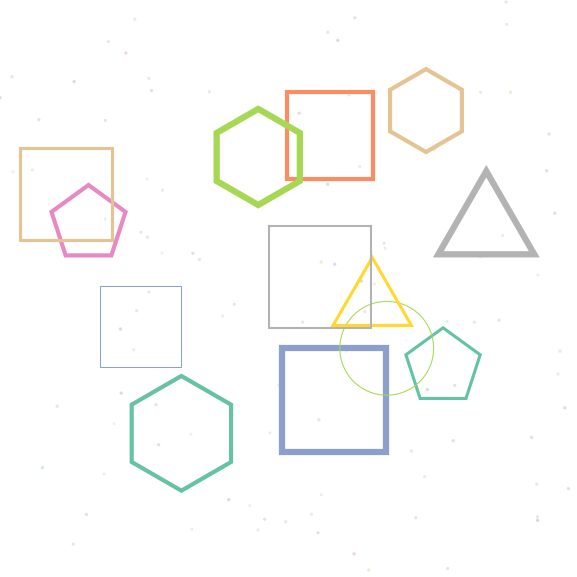[{"shape": "hexagon", "thickness": 2, "radius": 0.5, "center": [0.314, 0.249]}, {"shape": "pentagon", "thickness": 1.5, "radius": 0.34, "center": [0.767, 0.364]}, {"shape": "square", "thickness": 2, "radius": 0.37, "center": [0.572, 0.765]}, {"shape": "square", "thickness": 0.5, "radius": 0.35, "center": [0.243, 0.434]}, {"shape": "square", "thickness": 3, "radius": 0.45, "center": [0.578, 0.307]}, {"shape": "pentagon", "thickness": 2, "radius": 0.34, "center": [0.153, 0.611]}, {"shape": "circle", "thickness": 0.5, "radius": 0.41, "center": [0.67, 0.396]}, {"shape": "hexagon", "thickness": 3, "radius": 0.42, "center": [0.447, 0.727]}, {"shape": "triangle", "thickness": 1.5, "radius": 0.39, "center": [0.645, 0.475]}, {"shape": "square", "thickness": 1.5, "radius": 0.4, "center": [0.114, 0.663]}, {"shape": "hexagon", "thickness": 2, "radius": 0.36, "center": [0.738, 0.808]}, {"shape": "square", "thickness": 1, "radius": 0.44, "center": [0.554, 0.519]}, {"shape": "triangle", "thickness": 3, "radius": 0.48, "center": [0.842, 0.607]}]